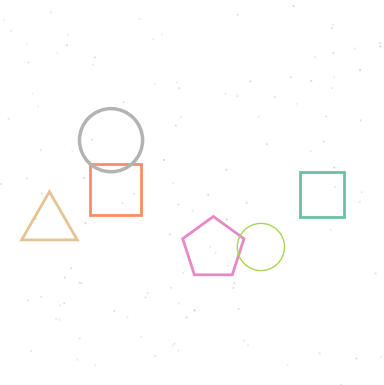[{"shape": "square", "thickness": 2, "radius": 0.29, "center": [0.837, 0.496]}, {"shape": "square", "thickness": 2, "radius": 0.33, "center": [0.3, 0.509]}, {"shape": "pentagon", "thickness": 2, "radius": 0.42, "center": [0.554, 0.354]}, {"shape": "circle", "thickness": 1, "radius": 0.31, "center": [0.678, 0.358]}, {"shape": "triangle", "thickness": 2, "radius": 0.42, "center": [0.128, 0.419]}, {"shape": "circle", "thickness": 2.5, "radius": 0.41, "center": [0.288, 0.636]}]